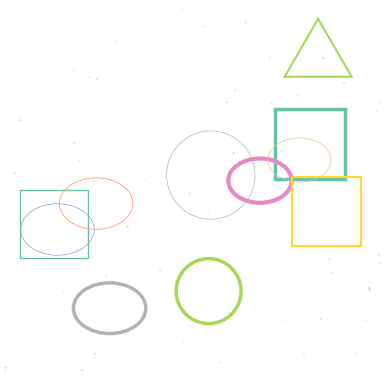[{"shape": "square", "thickness": 1, "radius": 0.44, "center": [0.14, 0.418]}, {"shape": "square", "thickness": 2.5, "radius": 0.45, "center": [0.805, 0.625]}, {"shape": "oval", "thickness": 0.5, "radius": 0.48, "center": [0.25, 0.471]}, {"shape": "oval", "thickness": 0.5, "radius": 0.48, "center": [0.149, 0.404]}, {"shape": "oval", "thickness": 3, "radius": 0.41, "center": [0.675, 0.531]}, {"shape": "circle", "thickness": 2.5, "radius": 0.42, "center": [0.542, 0.244]}, {"shape": "triangle", "thickness": 1.5, "radius": 0.5, "center": [0.826, 0.851]}, {"shape": "square", "thickness": 1.5, "radius": 0.45, "center": [0.847, 0.451]}, {"shape": "oval", "thickness": 0.5, "radius": 0.41, "center": [0.778, 0.584]}, {"shape": "oval", "thickness": 2.5, "radius": 0.47, "center": [0.285, 0.199]}, {"shape": "circle", "thickness": 0.5, "radius": 0.57, "center": [0.548, 0.545]}]